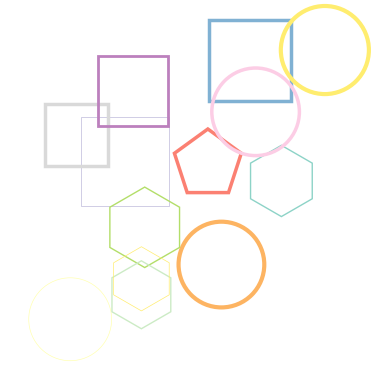[{"shape": "hexagon", "thickness": 1, "radius": 0.46, "center": [0.731, 0.53]}, {"shape": "circle", "thickness": 0.5, "radius": 0.54, "center": [0.182, 0.171]}, {"shape": "square", "thickness": 0.5, "radius": 0.58, "center": [0.325, 0.58]}, {"shape": "pentagon", "thickness": 2.5, "radius": 0.46, "center": [0.54, 0.574]}, {"shape": "square", "thickness": 2.5, "radius": 0.53, "center": [0.649, 0.843]}, {"shape": "circle", "thickness": 3, "radius": 0.56, "center": [0.575, 0.313]}, {"shape": "hexagon", "thickness": 1, "radius": 0.52, "center": [0.376, 0.41]}, {"shape": "circle", "thickness": 2.5, "radius": 0.57, "center": [0.664, 0.71]}, {"shape": "square", "thickness": 2.5, "radius": 0.4, "center": [0.199, 0.65]}, {"shape": "square", "thickness": 2, "radius": 0.45, "center": [0.345, 0.764]}, {"shape": "hexagon", "thickness": 1, "radius": 0.44, "center": [0.367, 0.234]}, {"shape": "hexagon", "thickness": 0.5, "radius": 0.42, "center": [0.367, 0.276]}, {"shape": "circle", "thickness": 3, "radius": 0.57, "center": [0.844, 0.87]}]